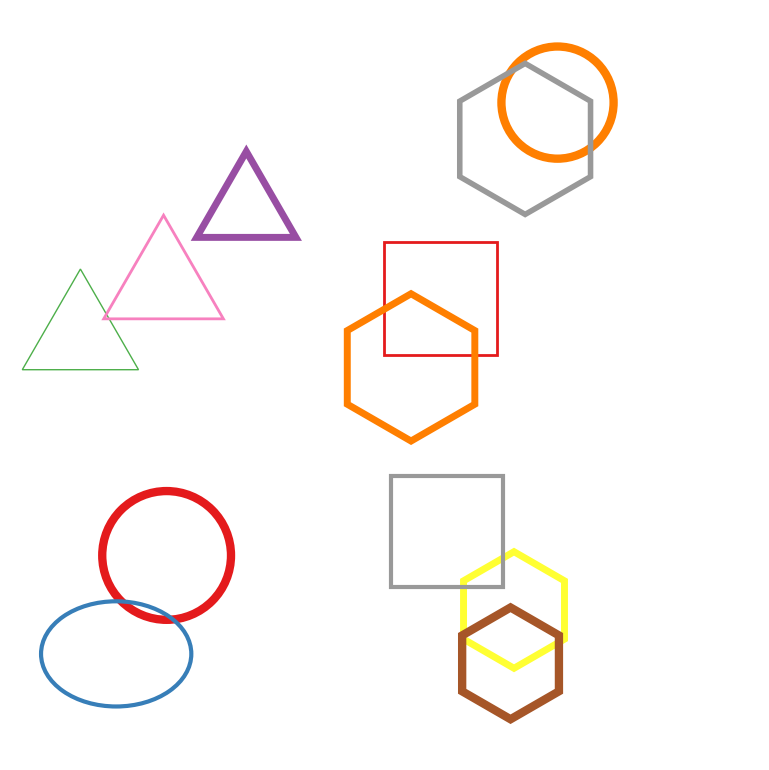[{"shape": "square", "thickness": 1, "radius": 0.37, "center": [0.572, 0.613]}, {"shape": "circle", "thickness": 3, "radius": 0.42, "center": [0.216, 0.279]}, {"shape": "oval", "thickness": 1.5, "radius": 0.49, "center": [0.151, 0.151]}, {"shape": "triangle", "thickness": 0.5, "radius": 0.44, "center": [0.104, 0.563]}, {"shape": "triangle", "thickness": 2.5, "radius": 0.37, "center": [0.32, 0.729]}, {"shape": "hexagon", "thickness": 2.5, "radius": 0.48, "center": [0.534, 0.523]}, {"shape": "circle", "thickness": 3, "radius": 0.36, "center": [0.724, 0.867]}, {"shape": "hexagon", "thickness": 2.5, "radius": 0.38, "center": [0.668, 0.208]}, {"shape": "hexagon", "thickness": 3, "radius": 0.36, "center": [0.663, 0.138]}, {"shape": "triangle", "thickness": 1, "radius": 0.45, "center": [0.212, 0.631]}, {"shape": "square", "thickness": 1.5, "radius": 0.36, "center": [0.581, 0.31]}, {"shape": "hexagon", "thickness": 2, "radius": 0.49, "center": [0.682, 0.82]}]